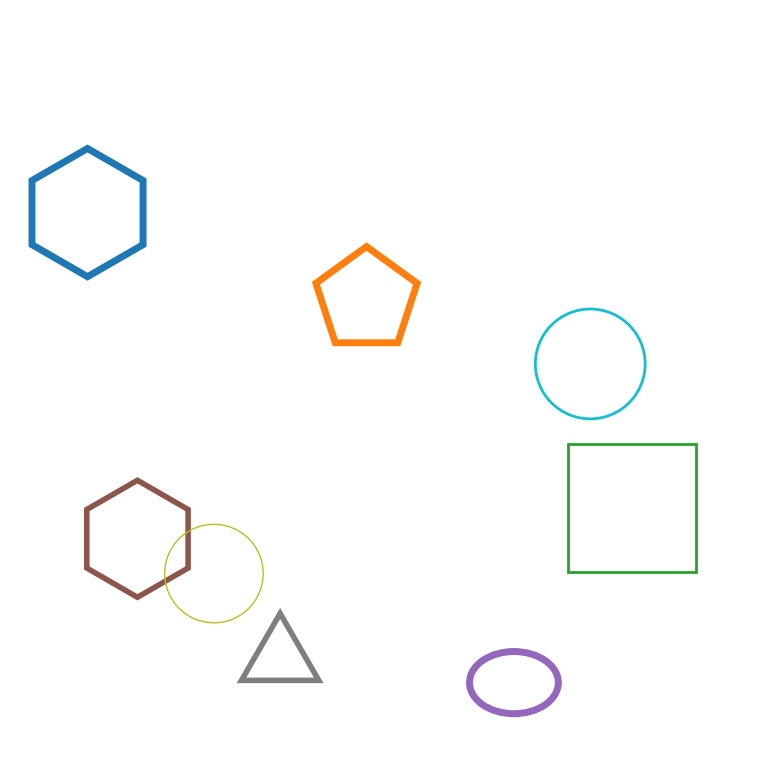[{"shape": "hexagon", "thickness": 2.5, "radius": 0.42, "center": [0.114, 0.724]}, {"shape": "pentagon", "thickness": 2.5, "radius": 0.35, "center": [0.476, 0.611]}, {"shape": "square", "thickness": 1, "radius": 0.42, "center": [0.821, 0.34]}, {"shape": "oval", "thickness": 2.5, "radius": 0.29, "center": [0.667, 0.113]}, {"shape": "hexagon", "thickness": 2, "radius": 0.38, "center": [0.178, 0.3]}, {"shape": "triangle", "thickness": 2, "radius": 0.29, "center": [0.364, 0.145]}, {"shape": "circle", "thickness": 0.5, "radius": 0.32, "center": [0.278, 0.255]}, {"shape": "circle", "thickness": 1, "radius": 0.36, "center": [0.767, 0.527]}]